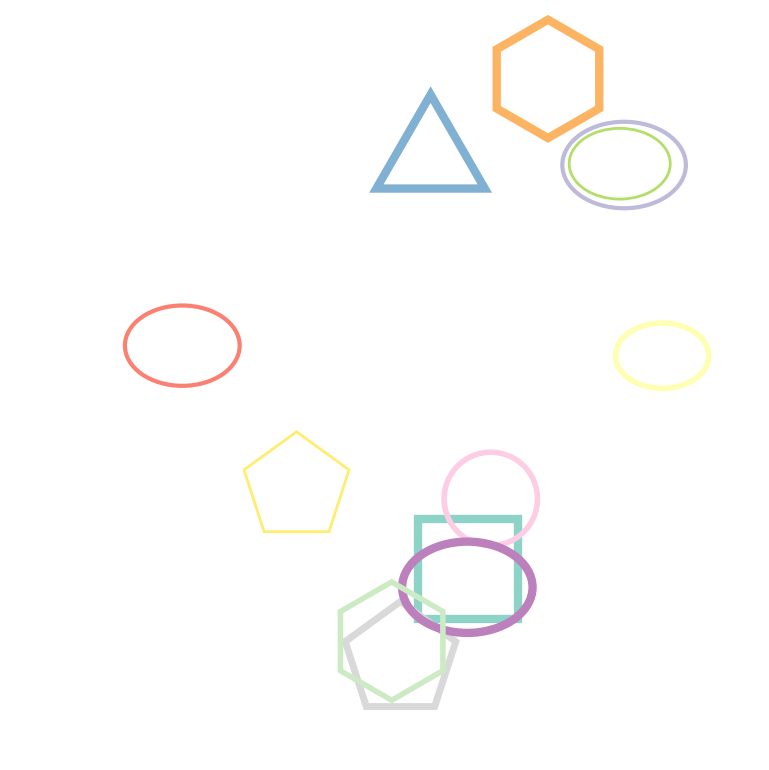[{"shape": "square", "thickness": 3, "radius": 0.33, "center": [0.607, 0.261]}, {"shape": "oval", "thickness": 2, "radius": 0.3, "center": [0.86, 0.538]}, {"shape": "oval", "thickness": 1.5, "radius": 0.4, "center": [0.811, 0.786]}, {"shape": "oval", "thickness": 1.5, "radius": 0.37, "center": [0.237, 0.551]}, {"shape": "triangle", "thickness": 3, "radius": 0.41, "center": [0.559, 0.796]}, {"shape": "hexagon", "thickness": 3, "radius": 0.38, "center": [0.712, 0.898]}, {"shape": "oval", "thickness": 1, "radius": 0.33, "center": [0.805, 0.787]}, {"shape": "circle", "thickness": 2, "radius": 0.3, "center": [0.637, 0.352]}, {"shape": "pentagon", "thickness": 2.5, "radius": 0.38, "center": [0.52, 0.143]}, {"shape": "oval", "thickness": 3, "radius": 0.42, "center": [0.607, 0.237]}, {"shape": "hexagon", "thickness": 2, "radius": 0.38, "center": [0.509, 0.167]}, {"shape": "pentagon", "thickness": 1, "radius": 0.36, "center": [0.385, 0.368]}]